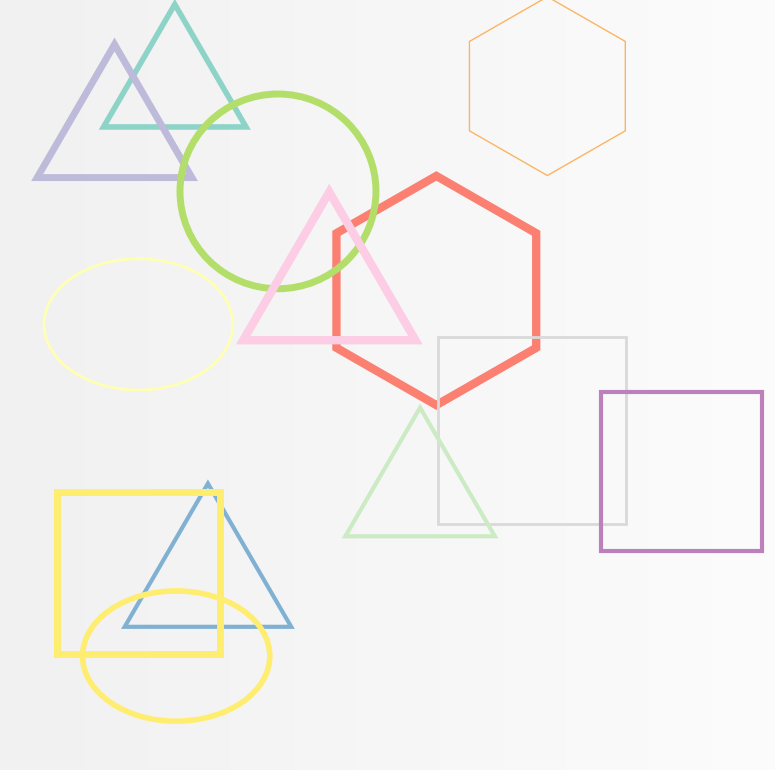[{"shape": "triangle", "thickness": 2, "radius": 0.53, "center": [0.226, 0.888]}, {"shape": "oval", "thickness": 1, "radius": 0.61, "center": [0.179, 0.579]}, {"shape": "triangle", "thickness": 2.5, "radius": 0.58, "center": [0.148, 0.827]}, {"shape": "hexagon", "thickness": 3, "radius": 0.74, "center": [0.563, 0.623]}, {"shape": "triangle", "thickness": 1.5, "radius": 0.62, "center": [0.268, 0.248]}, {"shape": "hexagon", "thickness": 0.5, "radius": 0.58, "center": [0.706, 0.888]}, {"shape": "circle", "thickness": 2.5, "radius": 0.63, "center": [0.359, 0.751]}, {"shape": "triangle", "thickness": 3, "radius": 0.64, "center": [0.425, 0.622]}, {"shape": "square", "thickness": 1, "radius": 0.61, "center": [0.686, 0.441]}, {"shape": "square", "thickness": 1.5, "radius": 0.52, "center": [0.879, 0.388]}, {"shape": "triangle", "thickness": 1.5, "radius": 0.56, "center": [0.542, 0.359]}, {"shape": "square", "thickness": 2.5, "radius": 0.53, "center": [0.179, 0.256]}, {"shape": "oval", "thickness": 2, "radius": 0.6, "center": [0.227, 0.148]}]